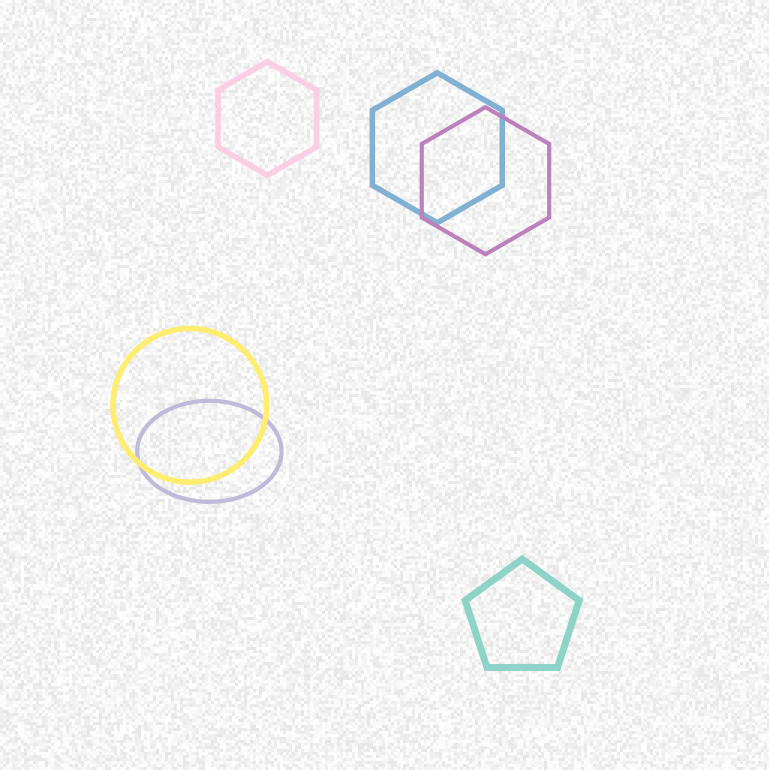[{"shape": "pentagon", "thickness": 2.5, "radius": 0.39, "center": [0.678, 0.196]}, {"shape": "oval", "thickness": 1.5, "radius": 0.47, "center": [0.272, 0.414]}, {"shape": "hexagon", "thickness": 2, "radius": 0.49, "center": [0.568, 0.808]}, {"shape": "hexagon", "thickness": 2, "radius": 0.37, "center": [0.347, 0.846]}, {"shape": "hexagon", "thickness": 1.5, "radius": 0.48, "center": [0.63, 0.765]}, {"shape": "circle", "thickness": 2, "radius": 0.5, "center": [0.247, 0.474]}]